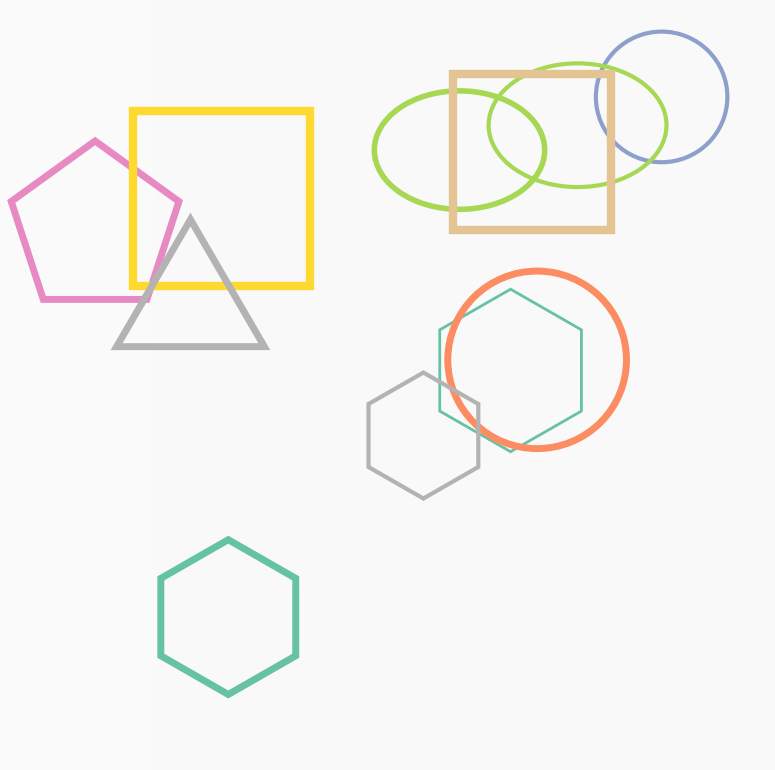[{"shape": "hexagon", "thickness": 2.5, "radius": 0.5, "center": [0.295, 0.199]}, {"shape": "hexagon", "thickness": 1, "radius": 0.53, "center": [0.659, 0.519]}, {"shape": "circle", "thickness": 2.5, "radius": 0.58, "center": [0.693, 0.533]}, {"shape": "circle", "thickness": 1.5, "radius": 0.42, "center": [0.854, 0.874]}, {"shape": "pentagon", "thickness": 2.5, "radius": 0.57, "center": [0.123, 0.703]}, {"shape": "oval", "thickness": 1.5, "radius": 0.57, "center": [0.745, 0.837]}, {"shape": "oval", "thickness": 2, "radius": 0.55, "center": [0.593, 0.805]}, {"shape": "square", "thickness": 3, "radius": 0.57, "center": [0.286, 0.742]}, {"shape": "square", "thickness": 3, "radius": 0.51, "center": [0.687, 0.803]}, {"shape": "triangle", "thickness": 2.5, "radius": 0.55, "center": [0.246, 0.605]}, {"shape": "hexagon", "thickness": 1.5, "radius": 0.41, "center": [0.546, 0.434]}]